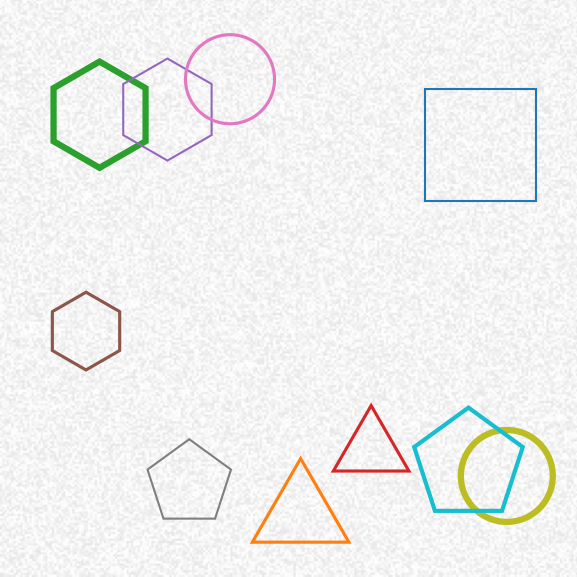[{"shape": "square", "thickness": 1, "radius": 0.48, "center": [0.832, 0.748]}, {"shape": "triangle", "thickness": 1.5, "radius": 0.48, "center": [0.521, 0.109]}, {"shape": "hexagon", "thickness": 3, "radius": 0.46, "center": [0.172, 0.801]}, {"shape": "triangle", "thickness": 1.5, "radius": 0.38, "center": [0.643, 0.221]}, {"shape": "hexagon", "thickness": 1, "radius": 0.44, "center": [0.29, 0.809]}, {"shape": "hexagon", "thickness": 1.5, "radius": 0.34, "center": [0.149, 0.426]}, {"shape": "circle", "thickness": 1.5, "radius": 0.39, "center": [0.398, 0.862]}, {"shape": "pentagon", "thickness": 1, "radius": 0.38, "center": [0.328, 0.163]}, {"shape": "circle", "thickness": 3, "radius": 0.4, "center": [0.878, 0.175]}, {"shape": "pentagon", "thickness": 2, "radius": 0.49, "center": [0.811, 0.194]}]